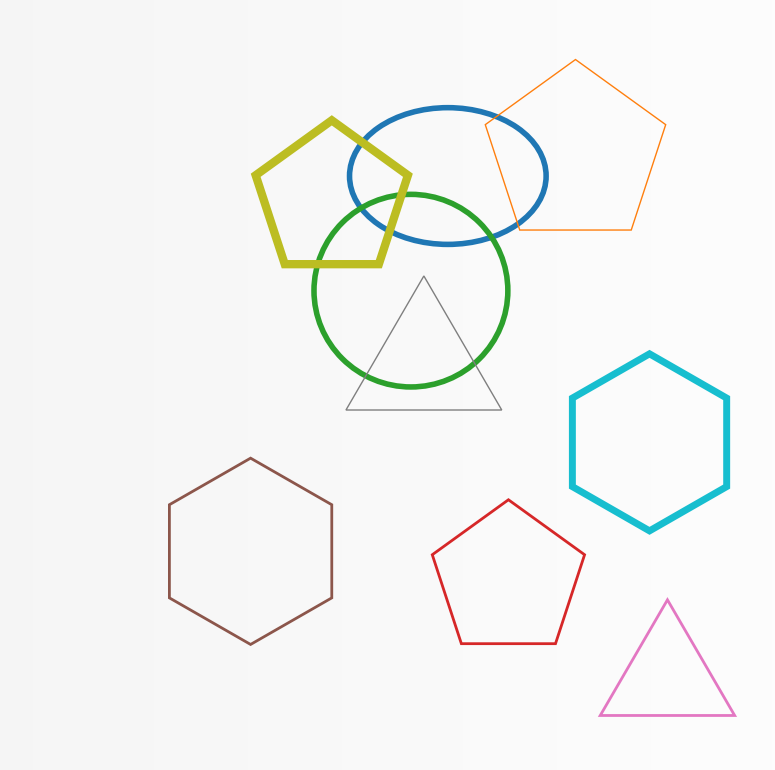[{"shape": "oval", "thickness": 2, "radius": 0.63, "center": [0.578, 0.771]}, {"shape": "pentagon", "thickness": 0.5, "radius": 0.61, "center": [0.743, 0.8]}, {"shape": "circle", "thickness": 2, "radius": 0.63, "center": [0.53, 0.623]}, {"shape": "pentagon", "thickness": 1, "radius": 0.52, "center": [0.656, 0.248]}, {"shape": "hexagon", "thickness": 1, "radius": 0.6, "center": [0.323, 0.284]}, {"shape": "triangle", "thickness": 1, "radius": 0.5, "center": [0.861, 0.121]}, {"shape": "triangle", "thickness": 0.5, "radius": 0.58, "center": [0.547, 0.526]}, {"shape": "pentagon", "thickness": 3, "radius": 0.52, "center": [0.428, 0.74]}, {"shape": "hexagon", "thickness": 2.5, "radius": 0.57, "center": [0.838, 0.426]}]